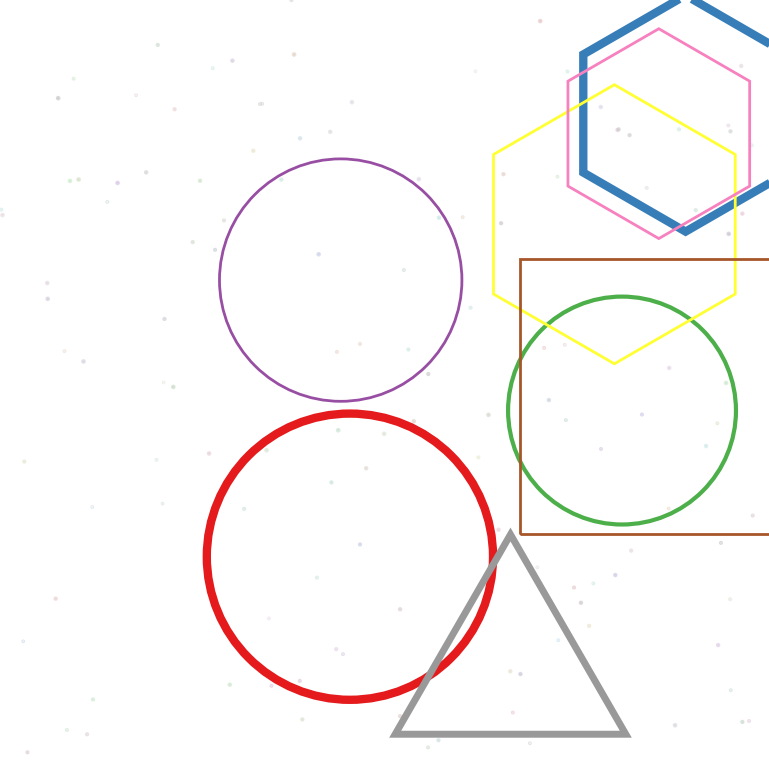[{"shape": "circle", "thickness": 3, "radius": 0.93, "center": [0.454, 0.277]}, {"shape": "hexagon", "thickness": 3, "radius": 0.77, "center": [0.89, 0.853]}, {"shape": "circle", "thickness": 1.5, "radius": 0.74, "center": [0.808, 0.467]}, {"shape": "circle", "thickness": 1, "radius": 0.79, "center": [0.442, 0.636]}, {"shape": "hexagon", "thickness": 1, "radius": 0.91, "center": [0.798, 0.709]}, {"shape": "square", "thickness": 1, "radius": 0.89, "center": [0.854, 0.485]}, {"shape": "hexagon", "thickness": 1, "radius": 0.68, "center": [0.856, 0.826]}, {"shape": "triangle", "thickness": 2.5, "radius": 0.86, "center": [0.663, 0.133]}]